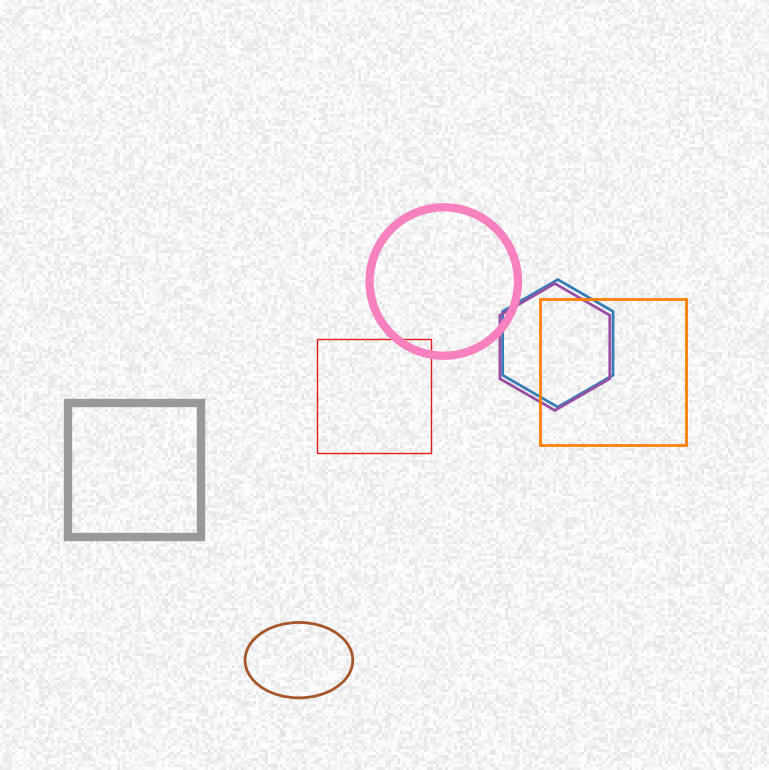[{"shape": "square", "thickness": 0.5, "radius": 0.37, "center": [0.486, 0.486]}, {"shape": "hexagon", "thickness": 1, "radius": 0.41, "center": [0.724, 0.554]}, {"shape": "hexagon", "thickness": 1, "radius": 0.41, "center": [0.721, 0.549]}, {"shape": "square", "thickness": 1, "radius": 0.47, "center": [0.796, 0.517]}, {"shape": "oval", "thickness": 1, "radius": 0.35, "center": [0.388, 0.143]}, {"shape": "circle", "thickness": 3, "radius": 0.48, "center": [0.576, 0.634]}, {"shape": "square", "thickness": 3, "radius": 0.43, "center": [0.175, 0.39]}]